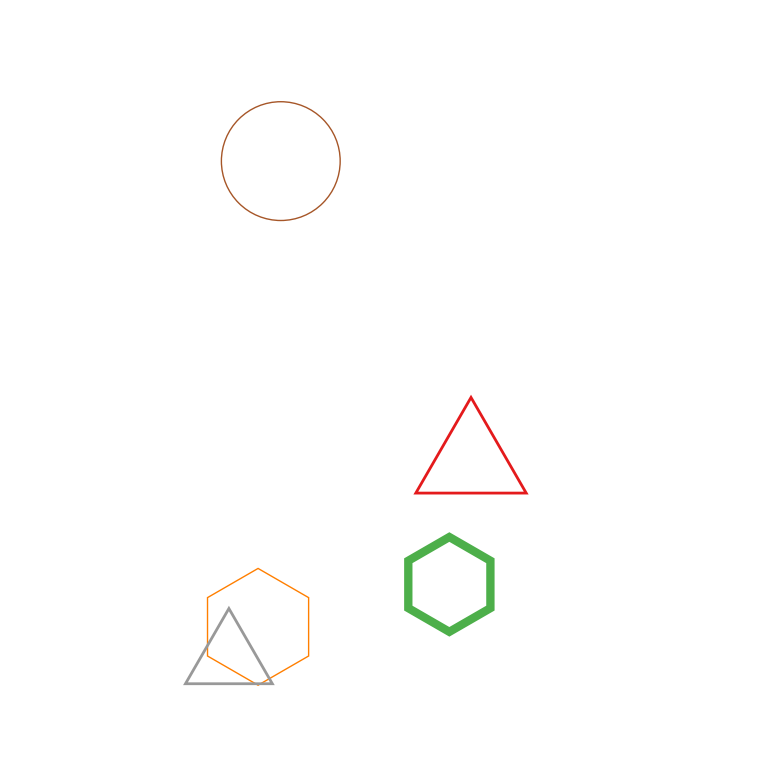[{"shape": "triangle", "thickness": 1, "radius": 0.41, "center": [0.612, 0.401]}, {"shape": "hexagon", "thickness": 3, "radius": 0.31, "center": [0.584, 0.241]}, {"shape": "hexagon", "thickness": 0.5, "radius": 0.38, "center": [0.335, 0.186]}, {"shape": "circle", "thickness": 0.5, "radius": 0.39, "center": [0.365, 0.791]}, {"shape": "triangle", "thickness": 1, "radius": 0.33, "center": [0.297, 0.145]}]